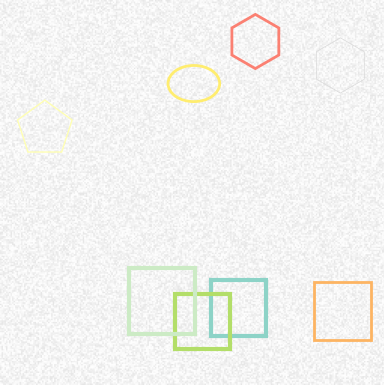[{"shape": "square", "thickness": 3, "radius": 0.36, "center": [0.619, 0.2]}, {"shape": "pentagon", "thickness": 1, "radius": 0.37, "center": [0.116, 0.665]}, {"shape": "hexagon", "thickness": 2, "radius": 0.35, "center": [0.663, 0.892]}, {"shape": "square", "thickness": 2, "radius": 0.38, "center": [0.889, 0.193]}, {"shape": "square", "thickness": 3, "radius": 0.35, "center": [0.526, 0.165]}, {"shape": "hexagon", "thickness": 0.5, "radius": 0.36, "center": [0.884, 0.83]}, {"shape": "square", "thickness": 3, "radius": 0.43, "center": [0.421, 0.219]}, {"shape": "oval", "thickness": 2, "radius": 0.34, "center": [0.503, 0.783]}]